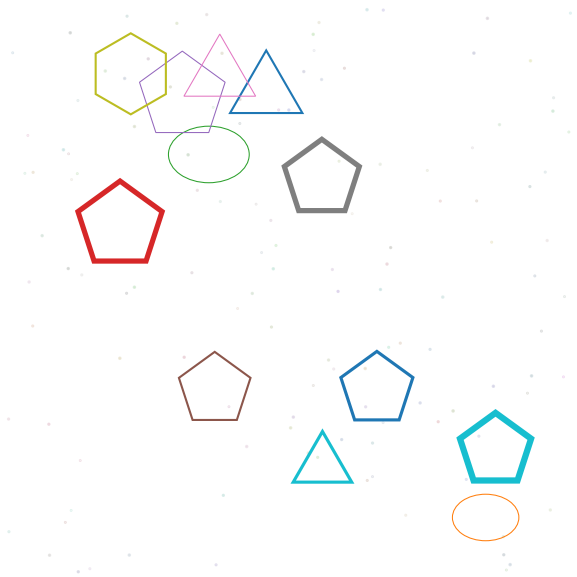[{"shape": "pentagon", "thickness": 1.5, "radius": 0.33, "center": [0.653, 0.325]}, {"shape": "triangle", "thickness": 1, "radius": 0.36, "center": [0.461, 0.84]}, {"shape": "oval", "thickness": 0.5, "radius": 0.29, "center": [0.841, 0.103]}, {"shape": "oval", "thickness": 0.5, "radius": 0.35, "center": [0.362, 0.732]}, {"shape": "pentagon", "thickness": 2.5, "radius": 0.38, "center": [0.208, 0.609]}, {"shape": "pentagon", "thickness": 0.5, "radius": 0.39, "center": [0.316, 0.833]}, {"shape": "pentagon", "thickness": 1, "radius": 0.33, "center": [0.372, 0.325]}, {"shape": "triangle", "thickness": 0.5, "radius": 0.36, "center": [0.381, 0.868]}, {"shape": "pentagon", "thickness": 2.5, "radius": 0.34, "center": [0.557, 0.69]}, {"shape": "hexagon", "thickness": 1, "radius": 0.35, "center": [0.226, 0.871]}, {"shape": "pentagon", "thickness": 3, "radius": 0.32, "center": [0.858, 0.219]}, {"shape": "triangle", "thickness": 1.5, "radius": 0.29, "center": [0.558, 0.193]}]